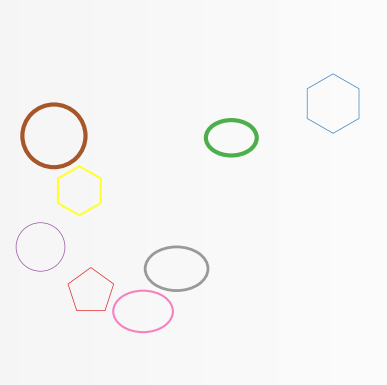[{"shape": "pentagon", "thickness": 0.5, "radius": 0.31, "center": [0.234, 0.243]}, {"shape": "hexagon", "thickness": 0.5, "radius": 0.39, "center": [0.86, 0.731]}, {"shape": "oval", "thickness": 3, "radius": 0.33, "center": [0.597, 0.642]}, {"shape": "circle", "thickness": 0.5, "radius": 0.31, "center": [0.105, 0.358]}, {"shape": "hexagon", "thickness": 1.5, "radius": 0.32, "center": [0.205, 0.504]}, {"shape": "circle", "thickness": 3, "radius": 0.41, "center": [0.139, 0.647]}, {"shape": "oval", "thickness": 1.5, "radius": 0.38, "center": [0.369, 0.191]}, {"shape": "oval", "thickness": 2, "radius": 0.41, "center": [0.456, 0.302]}]